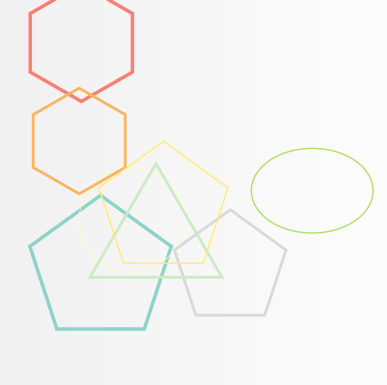[{"shape": "pentagon", "thickness": 2.5, "radius": 0.96, "center": [0.26, 0.301]}, {"shape": "circle", "thickness": 0.5, "radius": 0.67, "center": [0.339, 0.428]}, {"shape": "hexagon", "thickness": 2.5, "radius": 0.76, "center": [0.21, 0.889]}, {"shape": "hexagon", "thickness": 2, "radius": 0.69, "center": [0.204, 0.634]}, {"shape": "oval", "thickness": 1, "radius": 0.79, "center": [0.806, 0.505]}, {"shape": "pentagon", "thickness": 2, "radius": 0.76, "center": [0.594, 0.304]}, {"shape": "triangle", "thickness": 2, "radius": 0.98, "center": [0.402, 0.378]}, {"shape": "pentagon", "thickness": 1, "radius": 0.88, "center": [0.422, 0.458]}]